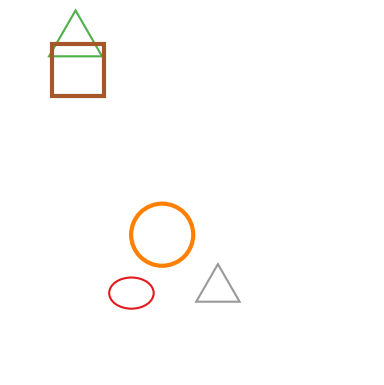[{"shape": "oval", "thickness": 1.5, "radius": 0.29, "center": [0.341, 0.239]}, {"shape": "triangle", "thickness": 1.5, "radius": 0.4, "center": [0.196, 0.893]}, {"shape": "circle", "thickness": 3, "radius": 0.4, "center": [0.421, 0.39]}, {"shape": "square", "thickness": 3, "radius": 0.34, "center": [0.203, 0.817]}, {"shape": "triangle", "thickness": 1.5, "radius": 0.33, "center": [0.566, 0.249]}]